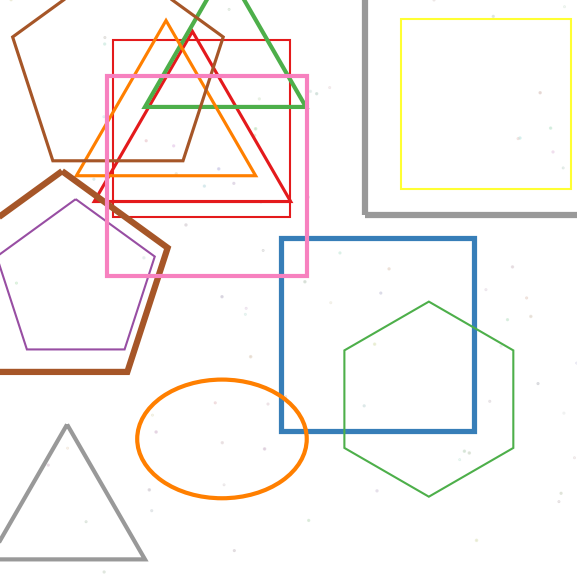[{"shape": "triangle", "thickness": 1.5, "radius": 0.98, "center": [0.333, 0.748]}, {"shape": "square", "thickness": 1, "radius": 0.77, "center": [0.348, 0.776]}, {"shape": "square", "thickness": 2.5, "radius": 0.84, "center": [0.654, 0.419]}, {"shape": "hexagon", "thickness": 1, "radius": 0.84, "center": [0.743, 0.308]}, {"shape": "triangle", "thickness": 2, "radius": 0.8, "center": [0.39, 0.894]}, {"shape": "pentagon", "thickness": 1, "radius": 0.72, "center": [0.131, 0.51]}, {"shape": "oval", "thickness": 2, "radius": 0.73, "center": [0.384, 0.239]}, {"shape": "triangle", "thickness": 1.5, "radius": 0.9, "center": [0.287, 0.784]}, {"shape": "square", "thickness": 1, "radius": 0.73, "center": [0.841, 0.819]}, {"shape": "pentagon", "thickness": 1.5, "radius": 0.96, "center": [0.204, 0.876]}, {"shape": "pentagon", "thickness": 3, "radius": 0.96, "center": [0.108, 0.511]}, {"shape": "square", "thickness": 2, "radius": 0.87, "center": [0.359, 0.695]}, {"shape": "triangle", "thickness": 2, "radius": 0.78, "center": [0.116, 0.108]}, {"shape": "square", "thickness": 3, "radius": 0.94, "center": [0.818, 0.815]}]